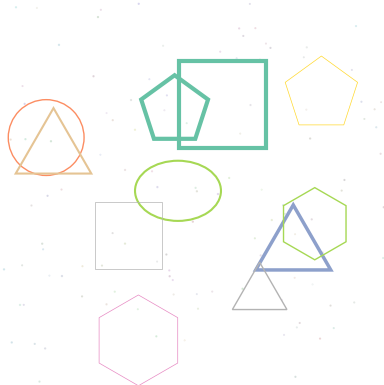[{"shape": "pentagon", "thickness": 3, "radius": 0.46, "center": [0.454, 0.713]}, {"shape": "square", "thickness": 3, "radius": 0.56, "center": [0.578, 0.729]}, {"shape": "circle", "thickness": 1, "radius": 0.49, "center": [0.12, 0.643]}, {"shape": "triangle", "thickness": 2.5, "radius": 0.56, "center": [0.762, 0.355]}, {"shape": "hexagon", "thickness": 0.5, "radius": 0.59, "center": [0.36, 0.116]}, {"shape": "hexagon", "thickness": 1, "radius": 0.47, "center": [0.818, 0.419]}, {"shape": "oval", "thickness": 1.5, "radius": 0.56, "center": [0.462, 0.504]}, {"shape": "pentagon", "thickness": 0.5, "radius": 0.49, "center": [0.835, 0.756]}, {"shape": "triangle", "thickness": 1.5, "radius": 0.57, "center": [0.139, 0.606]}, {"shape": "square", "thickness": 0.5, "radius": 0.43, "center": [0.334, 0.388]}, {"shape": "triangle", "thickness": 1, "radius": 0.41, "center": [0.674, 0.237]}]